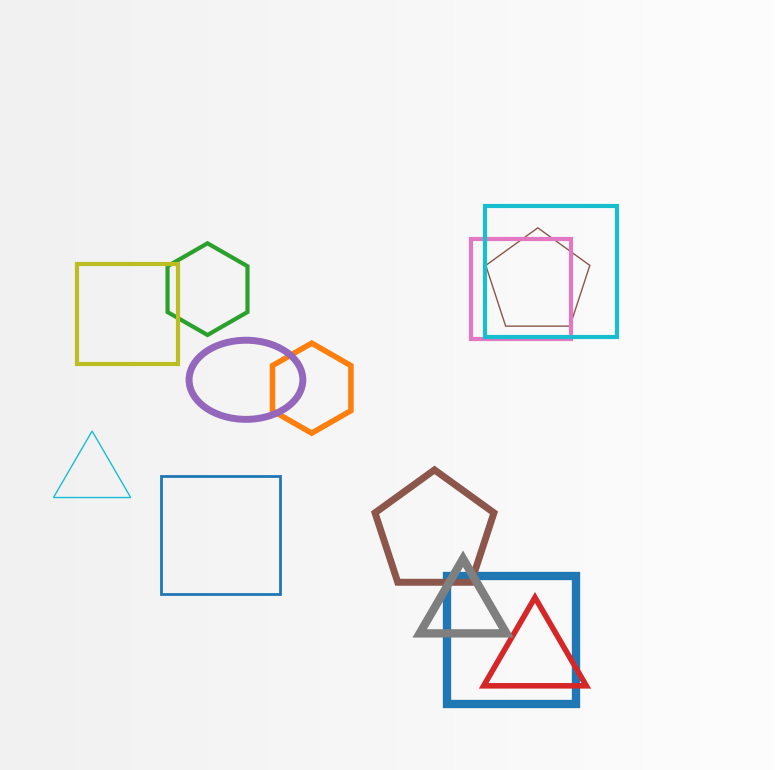[{"shape": "square", "thickness": 3, "radius": 0.42, "center": [0.661, 0.168]}, {"shape": "square", "thickness": 1, "radius": 0.38, "center": [0.285, 0.305]}, {"shape": "hexagon", "thickness": 2, "radius": 0.29, "center": [0.402, 0.496]}, {"shape": "hexagon", "thickness": 1.5, "radius": 0.3, "center": [0.268, 0.624]}, {"shape": "triangle", "thickness": 2, "radius": 0.38, "center": [0.69, 0.148]}, {"shape": "oval", "thickness": 2.5, "radius": 0.37, "center": [0.317, 0.507]}, {"shape": "pentagon", "thickness": 0.5, "radius": 0.35, "center": [0.694, 0.634]}, {"shape": "pentagon", "thickness": 2.5, "radius": 0.4, "center": [0.561, 0.309]}, {"shape": "square", "thickness": 1.5, "radius": 0.32, "center": [0.672, 0.625]}, {"shape": "triangle", "thickness": 3, "radius": 0.32, "center": [0.597, 0.21]}, {"shape": "square", "thickness": 1.5, "radius": 0.33, "center": [0.165, 0.592]}, {"shape": "triangle", "thickness": 0.5, "radius": 0.29, "center": [0.119, 0.383]}, {"shape": "square", "thickness": 1.5, "radius": 0.43, "center": [0.711, 0.647]}]